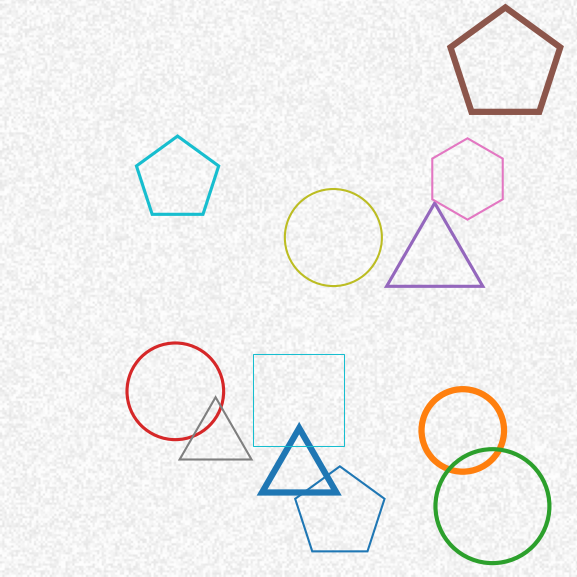[{"shape": "pentagon", "thickness": 1, "radius": 0.41, "center": [0.589, 0.11]}, {"shape": "triangle", "thickness": 3, "radius": 0.37, "center": [0.518, 0.183]}, {"shape": "circle", "thickness": 3, "radius": 0.36, "center": [0.801, 0.254]}, {"shape": "circle", "thickness": 2, "radius": 0.49, "center": [0.853, 0.123]}, {"shape": "circle", "thickness": 1.5, "radius": 0.42, "center": [0.304, 0.322]}, {"shape": "triangle", "thickness": 1.5, "radius": 0.48, "center": [0.753, 0.551]}, {"shape": "pentagon", "thickness": 3, "radius": 0.5, "center": [0.875, 0.886]}, {"shape": "hexagon", "thickness": 1, "radius": 0.35, "center": [0.81, 0.689]}, {"shape": "triangle", "thickness": 1, "radius": 0.36, "center": [0.373, 0.239]}, {"shape": "circle", "thickness": 1, "radius": 0.42, "center": [0.577, 0.588]}, {"shape": "square", "thickness": 0.5, "radius": 0.4, "center": [0.517, 0.307]}, {"shape": "pentagon", "thickness": 1.5, "radius": 0.37, "center": [0.307, 0.689]}]